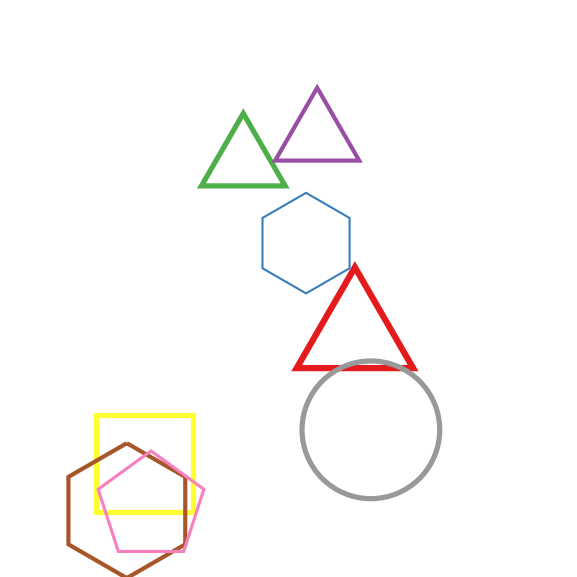[{"shape": "triangle", "thickness": 3, "radius": 0.58, "center": [0.615, 0.42]}, {"shape": "hexagon", "thickness": 1, "radius": 0.44, "center": [0.53, 0.578]}, {"shape": "triangle", "thickness": 2.5, "radius": 0.42, "center": [0.421, 0.719]}, {"shape": "triangle", "thickness": 2, "radius": 0.42, "center": [0.549, 0.763]}, {"shape": "square", "thickness": 2.5, "radius": 0.42, "center": [0.25, 0.197]}, {"shape": "hexagon", "thickness": 2, "radius": 0.58, "center": [0.22, 0.115]}, {"shape": "pentagon", "thickness": 1.5, "radius": 0.48, "center": [0.262, 0.122]}, {"shape": "circle", "thickness": 2.5, "radius": 0.6, "center": [0.642, 0.255]}]